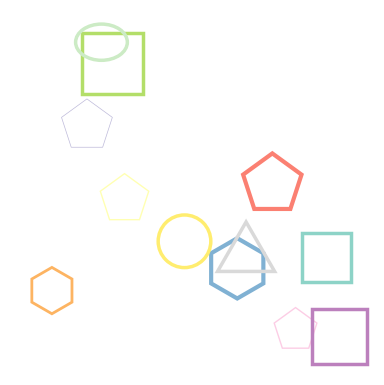[{"shape": "square", "thickness": 2.5, "radius": 0.32, "center": [0.848, 0.33]}, {"shape": "pentagon", "thickness": 1, "radius": 0.33, "center": [0.323, 0.483]}, {"shape": "pentagon", "thickness": 0.5, "radius": 0.35, "center": [0.226, 0.674]}, {"shape": "pentagon", "thickness": 3, "radius": 0.4, "center": [0.707, 0.522]}, {"shape": "hexagon", "thickness": 3, "radius": 0.39, "center": [0.616, 0.303]}, {"shape": "hexagon", "thickness": 2, "radius": 0.3, "center": [0.135, 0.245]}, {"shape": "square", "thickness": 2.5, "radius": 0.4, "center": [0.292, 0.835]}, {"shape": "pentagon", "thickness": 1, "radius": 0.29, "center": [0.768, 0.143]}, {"shape": "triangle", "thickness": 2.5, "radius": 0.43, "center": [0.639, 0.338]}, {"shape": "square", "thickness": 2.5, "radius": 0.36, "center": [0.882, 0.126]}, {"shape": "oval", "thickness": 2.5, "radius": 0.34, "center": [0.264, 0.89]}, {"shape": "circle", "thickness": 2.5, "radius": 0.34, "center": [0.479, 0.373]}]